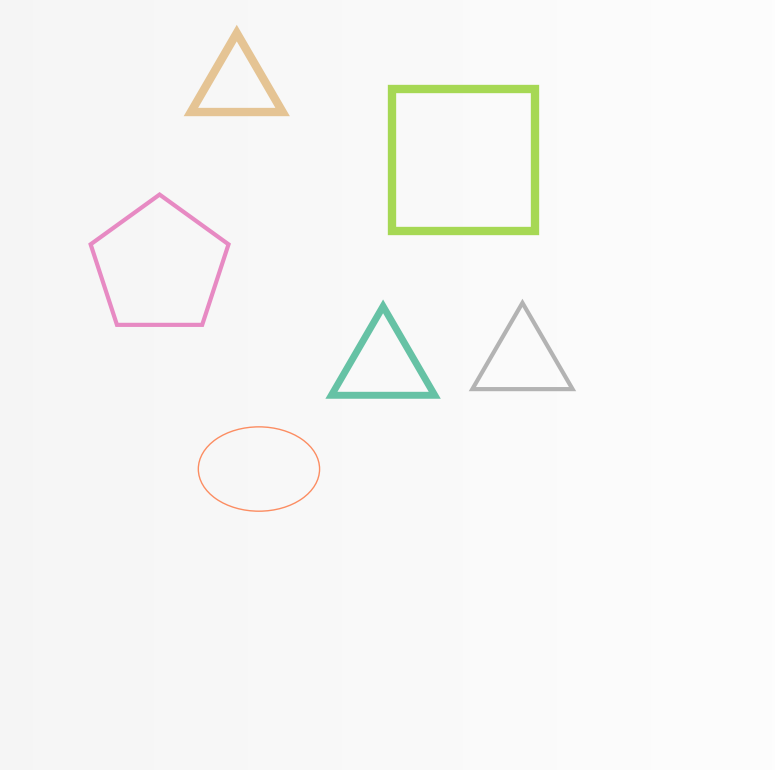[{"shape": "triangle", "thickness": 2.5, "radius": 0.38, "center": [0.494, 0.525]}, {"shape": "oval", "thickness": 0.5, "radius": 0.39, "center": [0.334, 0.391]}, {"shape": "pentagon", "thickness": 1.5, "radius": 0.47, "center": [0.206, 0.654]}, {"shape": "square", "thickness": 3, "radius": 0.46, "center": [0.598, 0.792]}, {"shape": "triangle", "thickness": 3, "radius": 0.34, "center": [0.306, 0.889]}, {"shape": "triangle", "thickness": 1.5, "radius": 0.37, "center": [0.674, 0.532]}]